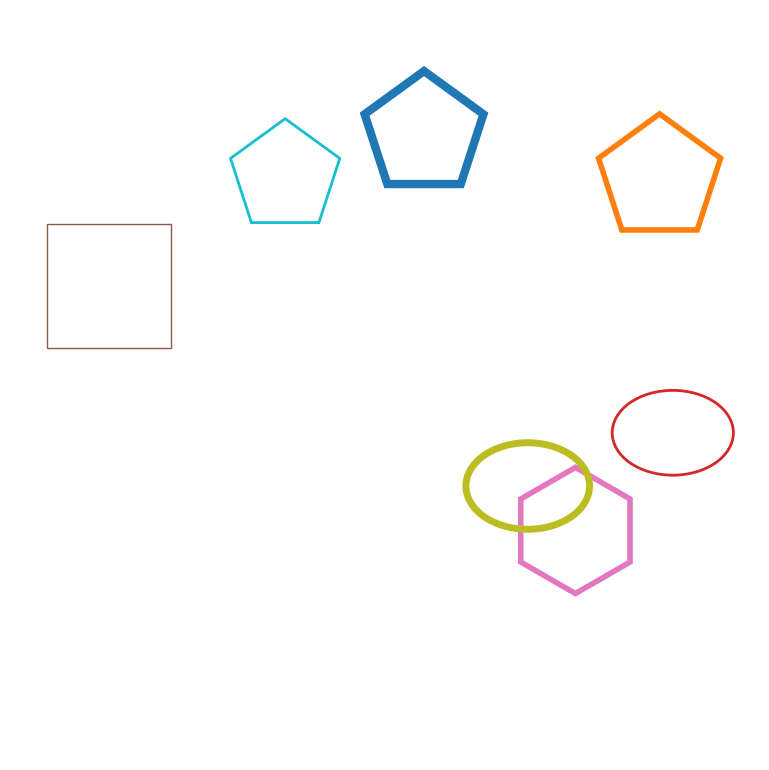[{"shape": "pentagon", "thickness": 3, "radius": 0.41, "center": [0.551, 0.827]}, {"shape": "pentagon", "thickness": 2, "radius": 0.42, "center": [0.857, 0.769]}, {"shape": "oval", "thickness": 1, "radius": 0.39, "center": [0.874, 0.438]}, {"shape": "square", "thickness": 0.5, "radius": 0.4, "center": [0.142, 0.629]}, {"shape": "hexagon", "thickness": 2, "radius": 0.41, "center": [0.747, 0.311]}, {"shape": "oval", "thickness": 2.5, "radius": 0.4, "center": [0.685, 0.369]}, {"shape": "pentagon", "thickness": 1, "radius": 0.37, "center": [0.37, 0.771]}]